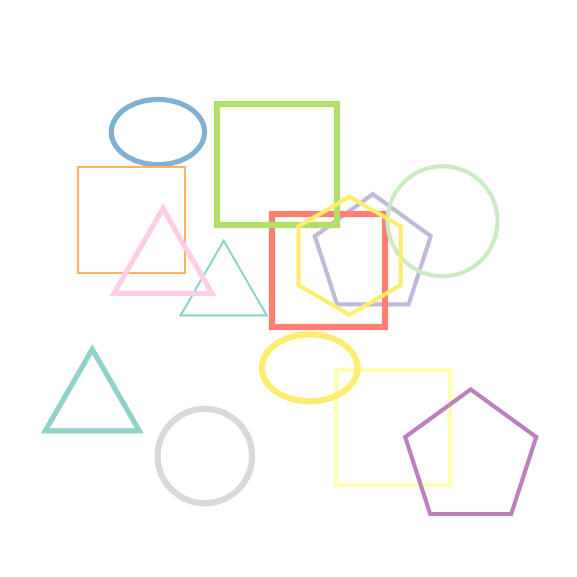[{"shape": "triangle", "thickness": 2.5, "radius": 0.47, "center": [0.16, 0.3]}, {"shape": "triangle", "thickness": 1, "radius": 0.43, "center": [0.387, 0.496]}, {"shape": "square", "thickness": 2, "radius": 0.5, "center": [0.681, 0.259]}, {"shape": "pentagon", "thickness": 2, "radius": 0.53, "center": [0.646, 0.558]}, {"shape": "square", "thickness": 3, "radius": 0.49, "center": [0.569, 0.53]}, {"shape": "oval", "thickness": 2.5, "radius": 0.4, "center": [0.273, 0.771]}, {"shape": "square", "thickness": 1, "radius": 0.46, "center": [0.228, 0.618]}, {"shape": "square", "thickness": 3, "radius": 0.52, "center": [0.479, 0.714]}, {"shape": "triangle", "thickness": 2.5, "radius": 0.49, "center": [0.282, 0.54]}, {"shape": "circle", "thickness": 3, "radius": 0.41, "center": [0.355, 0.209]}, {"shape": "pentagon", "thickness": 2, "radius": 0.6, "center": [0.815, 0.206]}, {"shape": "circle", "thickness": 2, "radius": 0.48, "center": [0.766, 0.616]}, {"shape": "hexagon", "thickness": 2, "radius": 0.51, "center": [0.605, 0.556]}, {"shape": "oval", "thickness": 3, "radius": 0.41, "center": [0.536, 0.362]}]